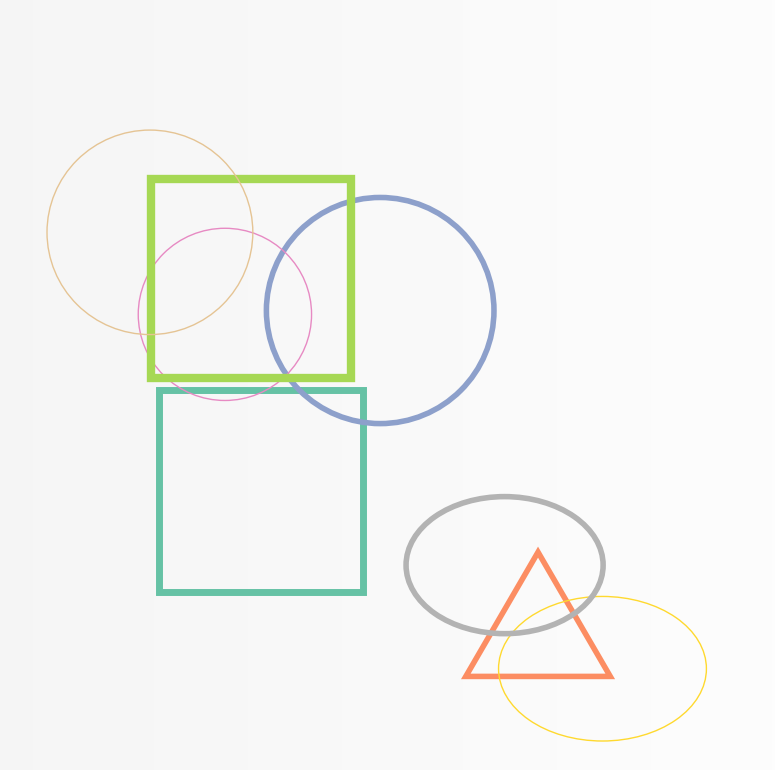[{"shape": "square", "thickness": 2.5, "radius": 0.66, "center": [0.336, 0.362]}, {"shape": "triangle", "thickness": 2, "radius": 0.54, "center": [0.694, 0.175]}, {"shape": "circle", "thickness": 2, "radius": 0.73, "center": [0.491, 0.597]}, {"shape": "circle", "thickness": 0.5, "radius": 0.56, "center": [0.29, 0.592]}, {"shape": "square", "thickness": 3, "radius": 0.64, "center": [0.324, 0.638]}, {"shape": "oval", "thickness": 0.5, "radius": 0.67, "center": [0.777, 0.132]}, {"shape": "circle", "thickness": 0.5, "radius": 0.66, "center": [0.193, 0.698]}, {"shape": "oval", "thickness": 2, "radius": 0.64, "center": [0.651, 0.266]}]